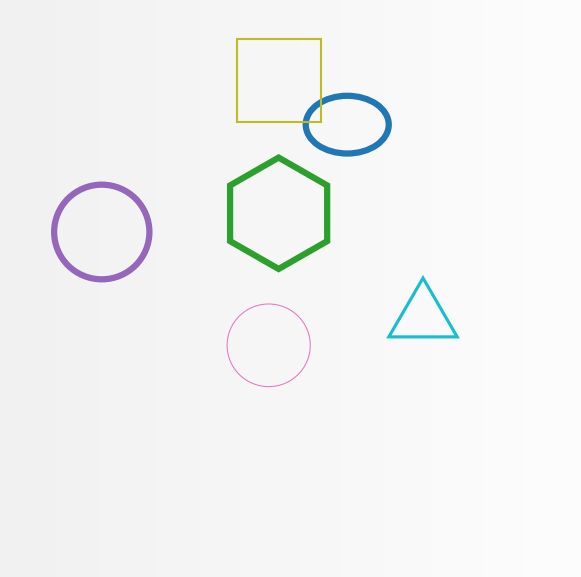[{"shape": "oval", "thickness": 3, "radius": 0.36, "center": [0.597, 0.783]}, {"shape": "hexagon", "thickness": 3, "radius": 0.48, "center": [0.479, 0.63]}, {"shape": "circle", "thickness": 3, "radius": 0.41, "center": [0.175, 0.597]}, {"shape": "circle", "thickness": 0.5, "radius": 0.36, "center": [0.462, 0.401]}, {"shape": "square", "thickness": 1, "radius": 0.36, "center": [0.481, 0.86]}, {"shape": "triangle", "thickness": 1.5, "radius": 0.34, "center": [0.728, 0.45]}]